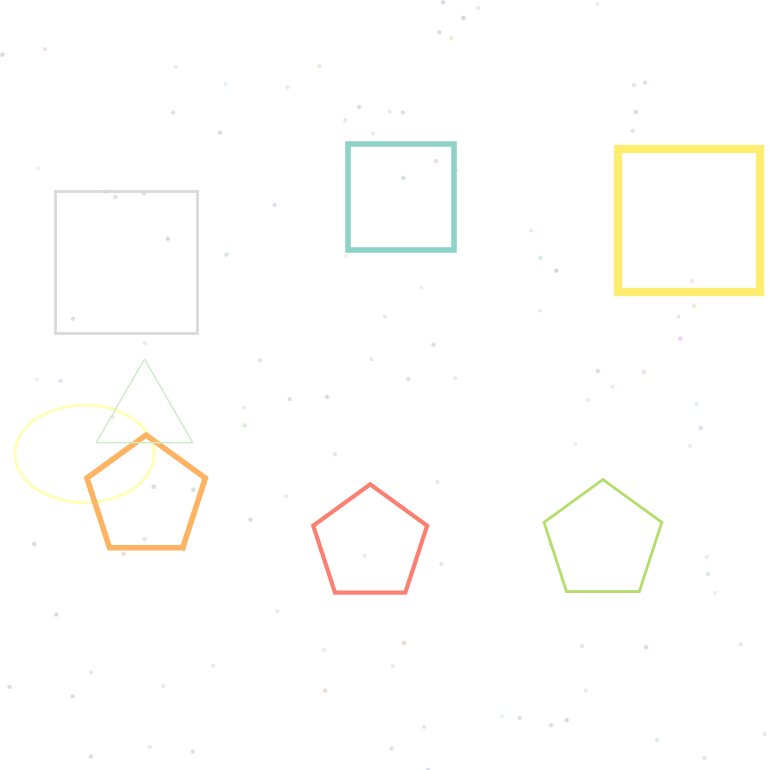[{"shape": "square", "thickness": 2, "radius": 0.34, "center": [0.521, 0.744]}, {"shape": "oval", "thickness": 1, "radius": 0.45, "center": [0.11, 0.411]}, {"shape": "pentagon", "thickness": 1.5, "radius": 0.39, "center": [0.481, 0.293]}, {"shape": "pentagon", "thickness": 2, "radius": 0.4, "center": [0.19, 0.354]}, {"shape": "pentagon", "thickness": 1, "radius": 0.4, "center": [0.783, 0.297]}, {"shape": "square", "thickness": 1, "radius": 0.46, "center": [0.164, 0.66]}, {"shape": "triangle", "thickness": 0.5, "radius": 0.36, "center": [0.188, 0.461]}, {"shape": "square", "thickness": 3, "radius": 0.46, "center": [0.895, 0.714]}]